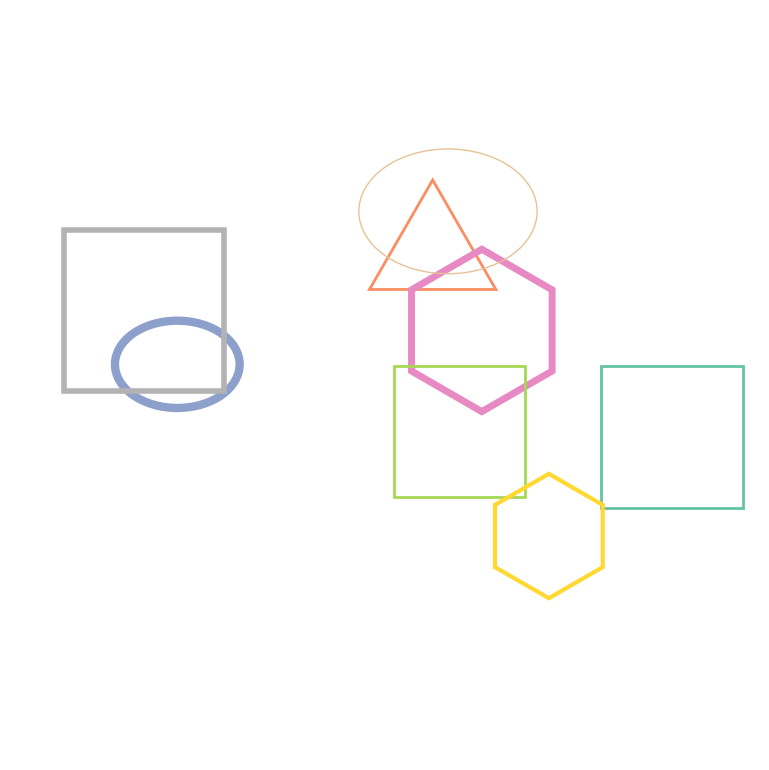[{"shape": "square", "thickness": 1, "radius": 0.46, "center": [0.873, 0.433]}, {"shape": "triangle", "thickness": 1, "radius": 0.47, "center": [0.562, 0.671]}, {"shape": "oval", "thickness": 3, "radius": 0.4, "center": [0.23, 0.527]}, {"shape": "hexagon", "thickness": 2.5, "radius": 0.53, "center": [0.626, 0.571]}, {"shape": "square", "thickness": 1, "radius": 0.42, "center": [0.597, 0.439]}, {"shape": "hexagon", "thickness": 1.5, "radius": 0.4, "center": [0.713, 0.304]}, {"shape": "oval", "thickness": 0.5, "radius": 0.58, "center": [0.582, 0.726]}, {"shape": "square", "thickness": 2, "radius": 0.52, "center": [0.187, 0.597]}]